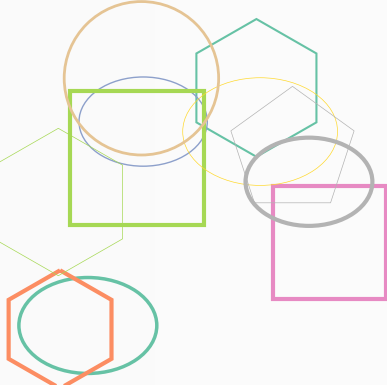[{"shape": "oval", "thickness": 2.5, "radius": 0.89, "center": [0.227, 0.155]}, {"shape": "hexagon", "thickness": 1.5, "radius": 0.89, "center": [0.662, 0.772]}, {"shape": "hexagon", "thickness": 3, "radius": 0.77, "center": [0.155, 0.145]}, {"shape": "oval", "thickness": 1, "radius": 0.83, "center": [0.369, 0.684]}, {"shape": "square", "thickness": 3, "radius": 0.73, "center": [0.85, 0.37]}, {"shape": "square", "thickness": 3, "radius": 0.87, "center": [0.353, 0.59]}, {"shape": "hexagon", "thickness": 0.5, "radius": 0.96, "center": [0.151, 0.475]}, {"shape": "oval", "thickness": 0.5, "radius": 1.0, "center": [0.671, 0.658]}, {"shape": "circle", "thickness": 2, "radius": 1.0, "center": [0.365, 0.797]}, {"shape": "pentagon", "thickness": 0.5, "radius": 0.84, "center": [0.755, 0.608]}, {"shape": "oval", "thickness": 3, "radius": 0.82, "center": [0.797, 0.528]}]